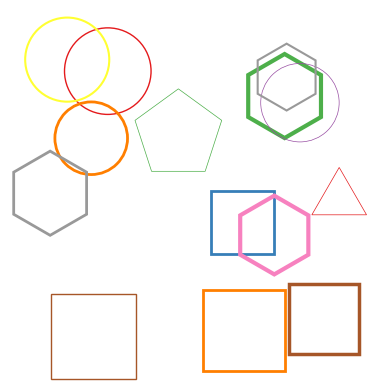[{"shape": "triangle", "thickness": 0.5, "radius": 0.41, "center": [0.881, 0.483]}, {"shape": "circle", "thickness": 1, "radius": 0.56, "center": [0.28, 0.815]}, {"shape": "square", "thickness": 2, "radius": 0.41, "center": [0.629, 0.422]}, {"shape": "hexagon", "thickness": 3, "radius": 0.55, "center": [0.739, 0.751]}, {"shape": "pentagon", "thickness": 0.5, "radius": 0.59, "center": [0.463, 0.651]}, {"shape": "circle", "thickness": 0.5, "radius": 0.51, "center": [0.779, 0.733]}, {"shape": "square", "thickness": 2, "radius": 0.53, "center": [0.635, 0.142]}, {"shape": "circle", "thickness": 2, "radius": 0.47, "center": [0.237, 0.641]}, {"shape": "circle", "thickness": 1.5, "radius": 0.55, "center": [0.175, 0.845]}, {"shape": "square", "thickness": 2.5, "radius": 0.46, "center": [0.842, 0.172]}, {"shape": "square", "thickness": 1, "radius": 0.56, "center": [0.243, 0.126]}, {"shape": "hexagon", "thickness": 3, "radius": 0.51, "center": [0.712, 0.39]}, {"shape": "hexagon", "thickness": 2, "radius": 0.55, "center": [0.13, 0.498]}, {"shape": "hexagon", "thickness": 1.5, "radius": 0.43, "center": [0.744, 0.8]}]